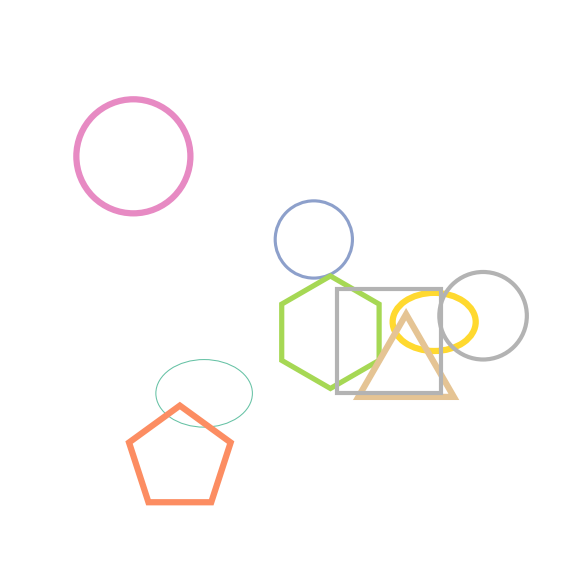[{"shape": "oval", "thickness": 0.5, "radius": 0.42, "center": [0.353, 0.318]}, {"shape": "pentagon", "thickness": 3, "radius": 0.46, "center": [0.311, 0.204]}, {"shape": "circle", "thickness": 1.5, "radius": 0.33, "center": [0.543, 0.584]}, {"shape": "circle", "thickness": 3, "radius": 0.49, "center": [0.231, 0.728]}, {"shape": "hexagon", "thickness": 2.5, "radius": 0.49, "center": [0.572, 0.424]}, {"shape": "oval", "thickness": 3, "radius": 0.36, "center": [0.752, 0.442]}, {"shape": "triangle", "thickness": 3, "radius": 0.48, "center": [0.703, 0.36]}, {"shape": "square", "thickness": 2, "radius": 0.45, "center": [0.674, 0.409]}, {"shape": "circle", "thickness": 2, "radius": 0.38, "center": [0.837, 0.452]}]